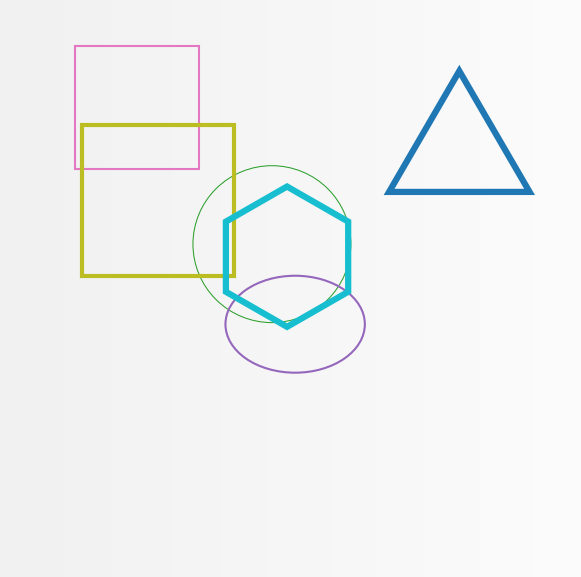[{"shape": "triangle", "thickness": 3, "radius": 0.7, "center": [0.79, 0.737]}, {"shape": "circle", "thickness": 0.5, "radius": 0.68, "center": [0.468, 0.576]}, {"shape": "oval", "thickness": 1, "radius": 0.6, "center": [0.508, 0.438]}, {"shape": "square", "thickness": 1, "radius": 0.53, "center": [0.236, 0.812]}, {"shape": "square", "thickness": 2, "radius": 0.65, "center": [0.271, 0.652]}, {"shape": "hexagon", "thickness": 3, "radius": 0.61, "center": [0.494, 0.555]}]